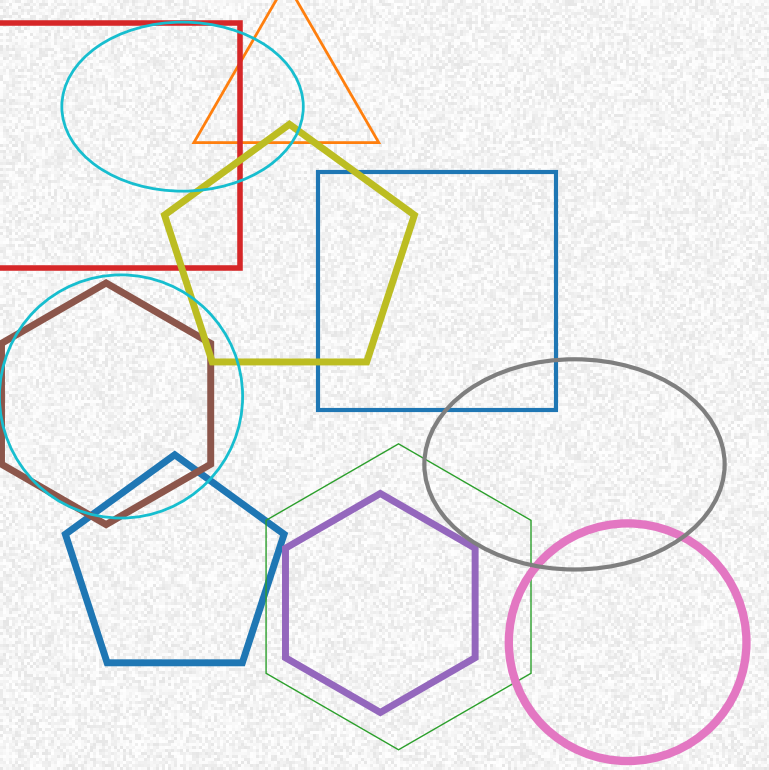[{"shape": "square", "thickness": 1.5, "radius": 0.77, "center": [0.567, 0.622]}, {"shape": "pentagon", "thickness": 2.5, "radius": 0.75, "center": [0.227, 0.26]}, {"shape": "triangle", "thickness": 1, "radius": 0.69, "center": [0.372, 0.884]}, {"shape": "hexagon", "thickness": 0.5, "radius": 0.99, "center": [0.518, 0.225]}, {"shape": "square", "thickness": 2, "radius": 0.79, "center": [0.153, 0.811]}, {"shape": "hexagon", "thickness": 2.5, "radius": 0.71, "center": [0.494, 0.217]}, {"shape": "hexagon", "thickness": 2.5, "radius": 0.78, "center": [0.138, 0.476]}, {"shape": "circle", "thickness": 3, "radius": 0.77, "center": [0.815, 0.166]}, {"shape": "oval", "thickness": 1.5, "radius": 0.97, "center": [0.746, 0.397]}, {"shape": "pentagon", "thickness": 2.5, "radius": 0.85, "center": [0.376, 0.668]}, {"shape": "oval", "thickness": 1, "radius": 0.78, "center": [0.237, 0.861]}, {"shape": "circle", "thickness": 1, "radius": 0.79, "center": [0.157, 0.485]}]